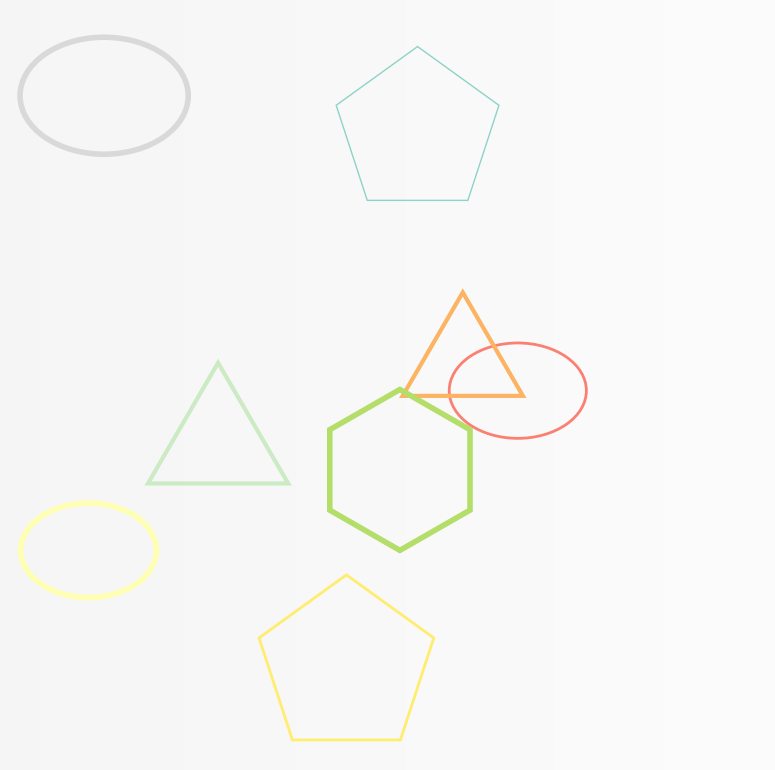[{"shape": "pentagon", "thickness": 0.5, "radius": 0.55, "center": [0.539, 0.829]}, {"shape": "oval", "thickness": 2, "radius": 0.44, "center": [0.114, 0.285]}, {"shape": "oval", "thickness": 1, "radius": 0.44, "center": [0.668, 0.493]}, {"shape": "triangle", "thickness": 1.5, "radius": 0.45, "center": [0.597, 0.531]}, {"shape": "hexagon", "thickness": 2, "radius": 0.52, "center": [0.516, 0.39]}, {"shape": "oval", "thickness": 2, "radius": 0.54, "center": [0.134, 0.876]}, {"shape": "triangle", "thickness": 1.5, "radius": 0.52, "center": [0.281, 0.424]}, {"shape": "pentagon", "thickness": 1, "radius": 0.59, "center": [0.447, 0.135]}]